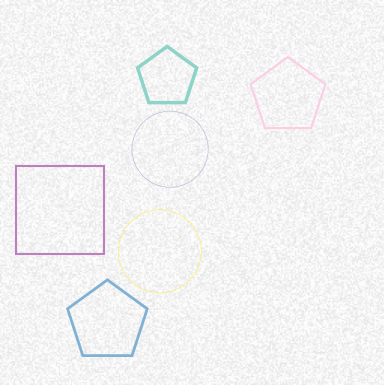[{"shape": "pentagon", "thickness": 2.5, "radius": 0.4, "center": [0.434, 0.799]}, {"shape": "circle", "thickness": 0.5, "radius": 0.49, "center": [0.442, 0.612]}, {"shape": "pentagon", "thickness": 2, "radius": 0.54, "center": [0.279, 0.164]}, {"shape": "pentagon", "thickness": 1.5, "radius": 0.51, "center": [0.748, 0.75]}, {"shape": "square", "thickness": 1.5, "radius": 0.57, "center": [0.155, 0.454]}, {"shape": "circle", "thickness": 0.5, "radius": 0.54, "center": [0.415, 0.347]}]